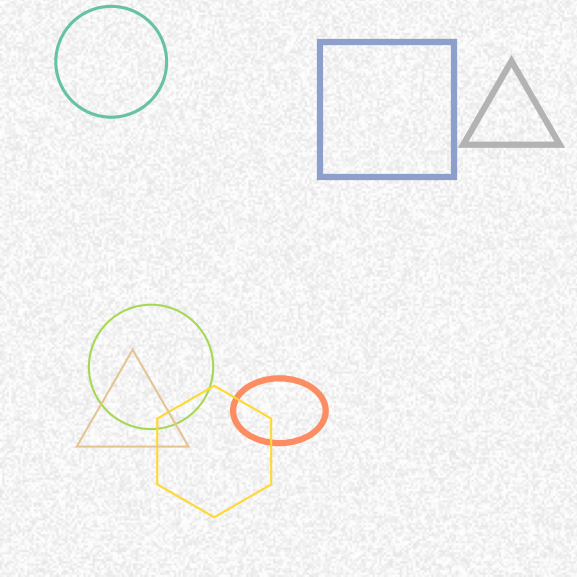[{"shape": "circle", "thickness": 1.5, "radius": 0.48, "center": [0.193, 0.892]}, {"shape": "oval", "thickness": 3, "radius": 0.4, "center": [0.484, 0.288]}, {"shape": "square", "thickness": 3, "radius": 0.58, "center": [0.67, 0.81]}, {"shape": "circle", "thickness": 1, "radius": 0.54, "center": [0.262, 0.364]}, {"shape": "hexagon", "thickness": 1, "radius": 0.57, "center": [0.371, 0.217]}, {"shape": "triangle", "thickness": 1, "radius": 0.56, "center": [0.23, 0.282]}, {"shape": "triangle", "thickness": 3, "radius": 0.48, "center": [0.886, 0.797]}]